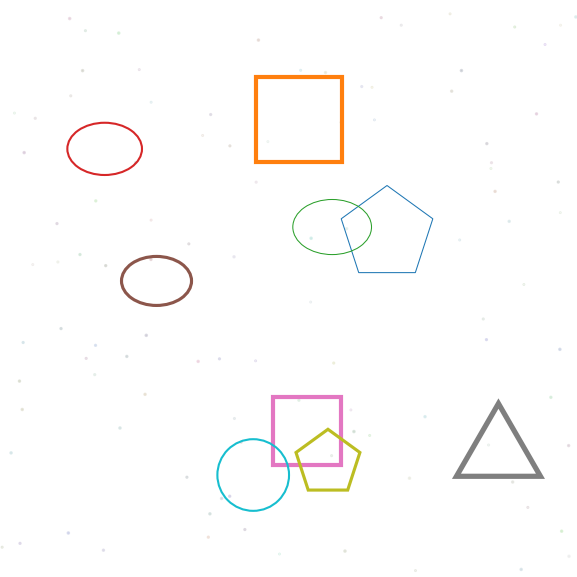[{"shape": "pentagon", "thickness": 0.5, "radius": 0.42, "center": [0.67, 0.595]}, {"shape": "square", "thickness": 2, "radius": 0.37, "center": [0.518, 0.792]}, {"shape": "oval", "thickness": 0.5, "radius": 0.34, "center": [0.575, 0.606]}, {"shape": "oval", "thickness": 1, "radius": 0.32, "center": [0.181, 0.741]}, {"shape": "oval", "thickness": 1.5, "radius": 0.3, "center": [0.271, 0.513]}, {"shape": "square", "thickness": 2, "radius": 0.3, "center": [0.531, 0.253]}, {"shape": "triangle", "thickness": 2.5, "radius": 0.42, "center": [0.863, 0.216]}, {"shape": "pentagon", "thickness": 1.5, "radius": 0.29, "center": [0.568, 0.198]}, {"shape": "circle", "thickness": 1, "radius": 0.31, "center": [0.438, 0.177]}]